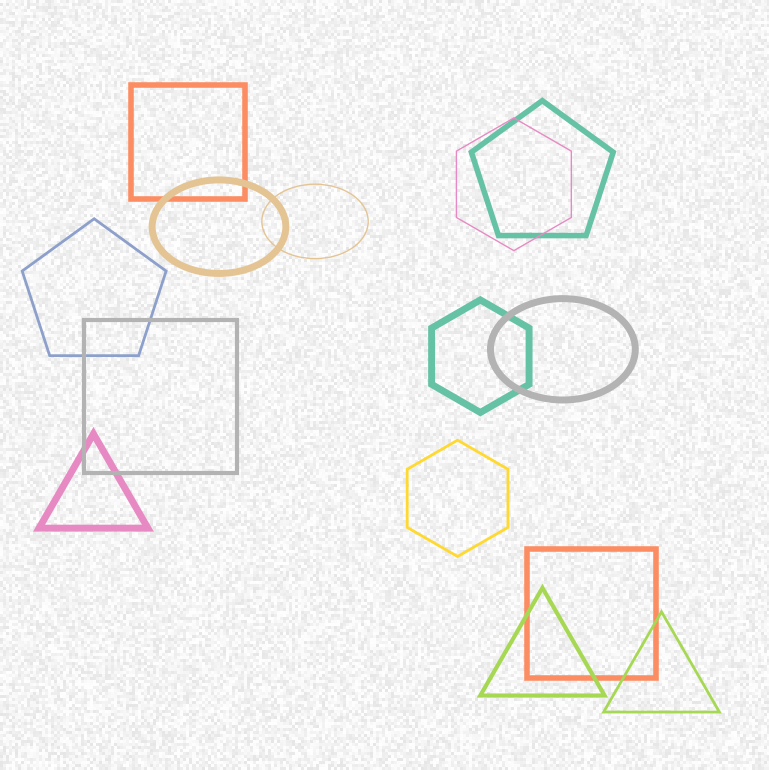[{"shape": "pentagon", "thickness": 2, "radius": 0.48, "center": [0.704, 0.772]}, {"shape": "hexagon", "thickness": 2.5, "radius": 0.37, "center": [0.624, 0.537]}, {"shape": "square", "thickness": 2, "radius": 0.37, "center": [0.244, 0.815]}, {"shape": "square", "thickness": 2, "radius": 0.42, "center": [0.768, 0.204]}, {"shape": "pentagon", "thickness": 1, "radius": 0.49, "center": [0.122, 0.618]}, {"shape": "triangle", "thickness": 2.5, "radius": 0.41, "center": [0.121, 0.355]}, {"shape": "hexagon", "thickness": 0.5, "radius": 0.43, "center": [0.667, 0.761]}, {"shape": "triangle", "thickness": 1, "radius": 0.43, "center": [0.859, 0.119]}, {"shape": "triangle", "thickness": 1.5, "radius": 0.47, "center": [0.704, 0.143]}, {"shape": "hexagon", "thickness": 1, "radius": 0.38, "center": [0.594, 0.353]}, {"shape": "oval", "thickness": 2.5, "radius": 0.43, "center": [0.284, 0.706]}, {"shape": "oval", "thickness": 0.5, "radius": 0.35, "center": [0.409, 0.712]}, {"shape": "oval", "thickness": 2.5, "radius": 0.47, "center": [0.731, 0.546]}, {"shape": "square", "thickness": 1.5, "radius": 0.5, "center": [0.208, 0.485]}]